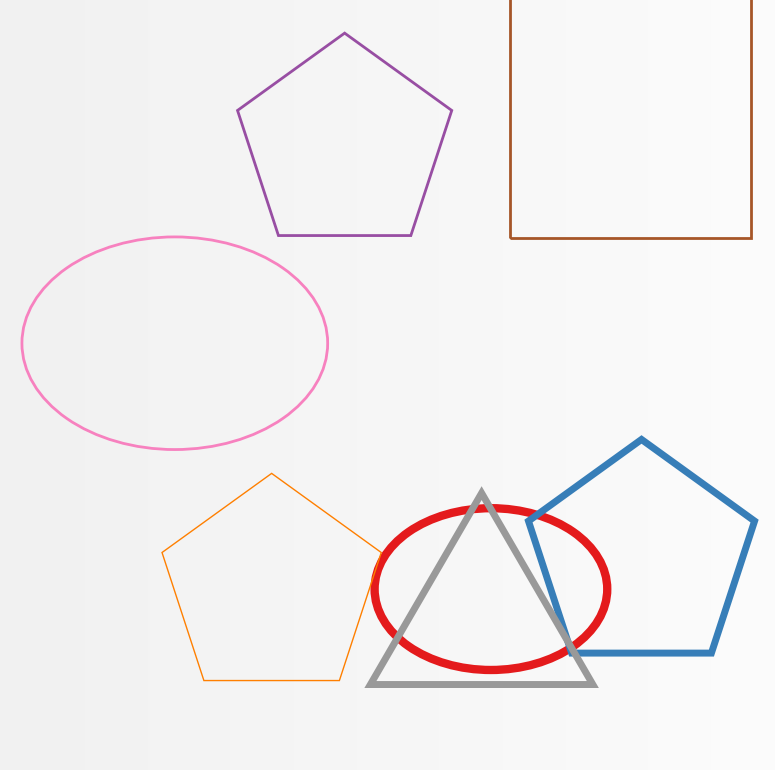[{"shape": "oval", "thickness": 3, "radius": 0.75, "center": [0.633, 0.235]}, {"shape": "pentagon", "thickness": 2.5, "radius": 0.77, "center": [0.828, 0.276]}, {"shape": "pentagon", "thickness": 1, "radius": 0.73, "center": [0.445, 0.812]}, {"shape": "pentagon", "thickness": 0.5, "radius": 0.74, "center": [0.351, 0.236]}, {"shape": "square", "thickness": 1, "radius": 0.78, "center": [0.814, 0.846]}, {"shape": "oval", "thickness": 1, "radius": 0.99, "center": [0.226, 0.554]}, {"shape": "triangle", "thickness": 2.5, "radius": 0.83, "center": [0.621, 0.194]}]